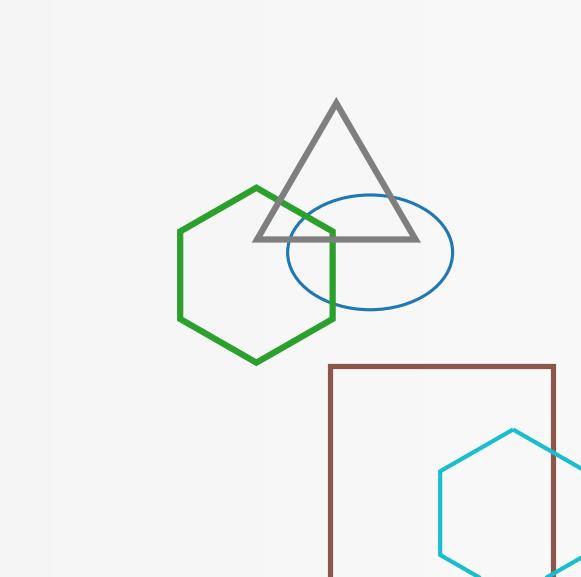[{"shape": "oval", "thickness": 1.5, "radius": 0.71, "center": [0.637, 0.562]}, {"shape": "hexagon", "thickness": 3, "radius": 0.76, "center": [0.441, 0.523]}, {"shape": "square", "thickness": 2.5, "radius": 0.96, "center": [0.759, 0.173]}, {"shape": "triangle", "thickness": 3, "radius": 0.79, "center": [0.579, 0.663]}, {"shape": "hexagon", "thickness": 2, "radius": 0.72, "center": [0.883, 0.111]}]